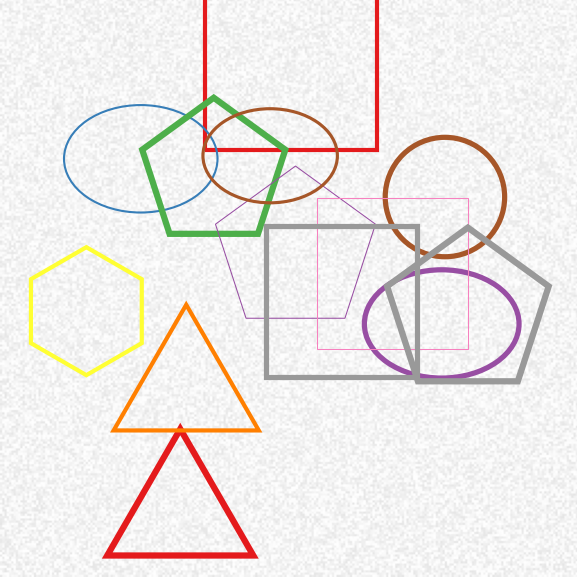[{"shape": "square", "thickness": 2, "radius": 0.74, "center": [0.504, 0.888]}, {"shape": "triangle", "thickness": 3, "radius": 0.73, "center": [0.312, 0.11]}, {"shape": "oval", "thickness": 1, "radius": 0.66, "center": [0.244, 0.724]}, {"shape": "pentagon", "thickness": 3, "radius": 0.65, "center": [0.37, 0.7]}, {"shape": "oval", "thickness": 2.5, "radius": 0.67, "center": [0.765, 0.438]}, {"shape": "pentagon", "thickness": 0.5, "radius": 0.73, "center": [0.512, 0.566]}, {"shape": "triangle", "thickness": 2, "radius": 0.73, "center": [0.322, 0.326]}, {"shape": "hexagon", "thickness": 2, "radius": 0.55, "center": [0.15, 0.46]}, {"shape": "circle", "thickness": 2.5, "radius": 0.52, "center": [0.77, 0.658]}, {"shape": "oval", "thickness": 1.5, "radius": 0.58, "center": [0.468, 0.729]}, {"shape": "square", "thickness": 0.5, "radius": 0.65, "center": [0.68, 0.525]}, {"shape": "square", "thickness": 2.5, "radius": 0.65, "center": [0.591, 0.477]}, {"shape": "pentagon", "thickness": 3, "radius": 0.74, "center": [0.81, 0.458]}]